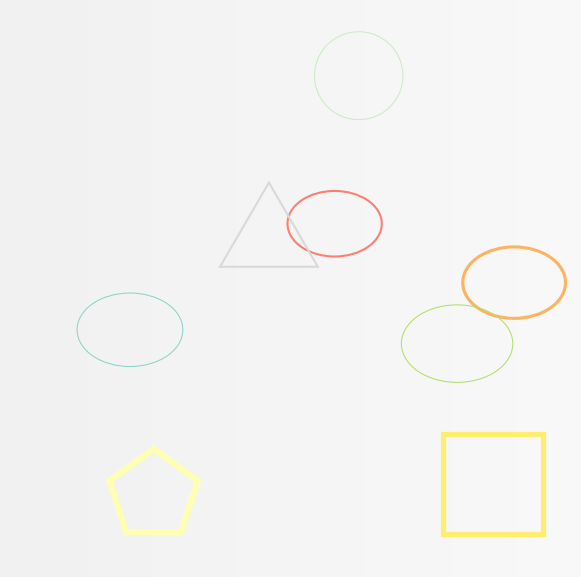[{"shape": "oval", "thickness": 0.5, "radius": 0.45, "center": [0.224, 0.428]}, {"shape": "pentagon", "thickness": 3, "radius": 0.4, "center": [0.264, 0.142]}, {"shape": "oval", "thickness": 1, "radius": 0.41, "center": [0.576, 0.612]}, {"shape": "oval", "thickness": 1.5, "radius": 0.44, "center": [0.885, 0.51]}, {"shape": "oval", "thickness": 0.5, "radius": 0.48, "center": [0.786, 0.404]}, {"shape": "triangle", "thickness": 1, "radius": 0.49, "center": [0.463, 0.586]}, {"shape": "circle", "thickness": 0.5, "radius": 0.38, "center": [0.617, 0.868]}, {"shape": "square", "thickness": 2.5, "radius": 0.43, "center": [0.848, 0.162]}]